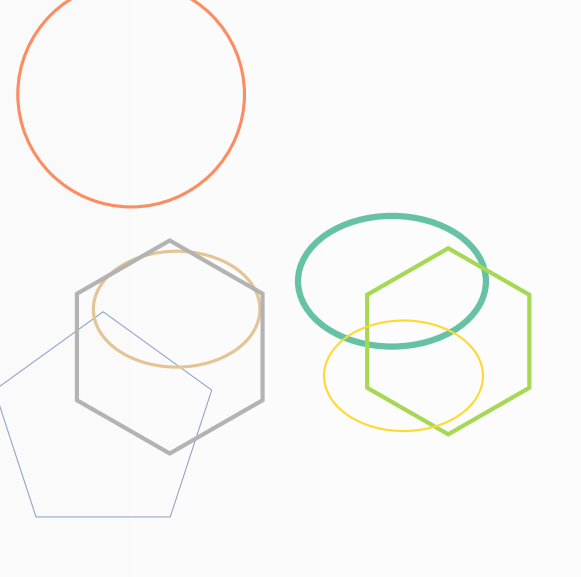[{"shape": "oval", "thickness": 3, "radius": 0.81, "center": [0.674, 0.512]}, {"shape": "circle", "thickness": 1.5, "radius": 0.97, "center": [0.226, 0.836]}, {"shape": "pentagon", "thickness": 0.5, "radius": 0.98, "center": [0.177, 0.263]}, {"shape": "hexagon", "thickness": 2, "radius": 0.81, "center": [0.771, 0.408]}, {"shape": "oval", "thickness": 1, "radius": 0.68, "center": [0.694, 0.348]}, {"shape": "oval", "thickness": 1.5, "radius": 0.72, "center": [0.304, 0.464]}, {"shape": "hexagon", "thickness": 2, "radius": 0.92, "center": [0.292, 0.398]}]